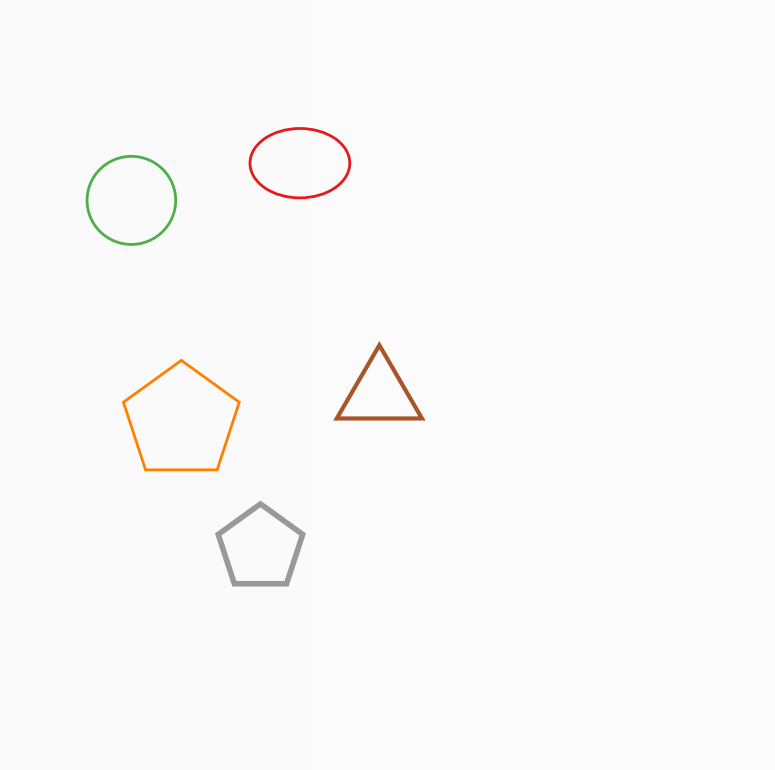[{"shape": "oval", "thickness": 1, "radius": 0.32, "center": [0.387, 0.788]}, {"shape": "circle", "thickness": 1, "radius": 0.29, "center": [0.17, 0.74]}, {"shape": "pentagon", "thickness": 1, "radius": 0.39, "center": [0.234, 0.453]}, {"shape": "triangle", "thickness": 1.5, "radius": 0.32, "center": [0.49, 0.488]}, {"shape": "pentagon", "thickness": 2, "radius": 0.29, "center": [0.336, 0.288]}]